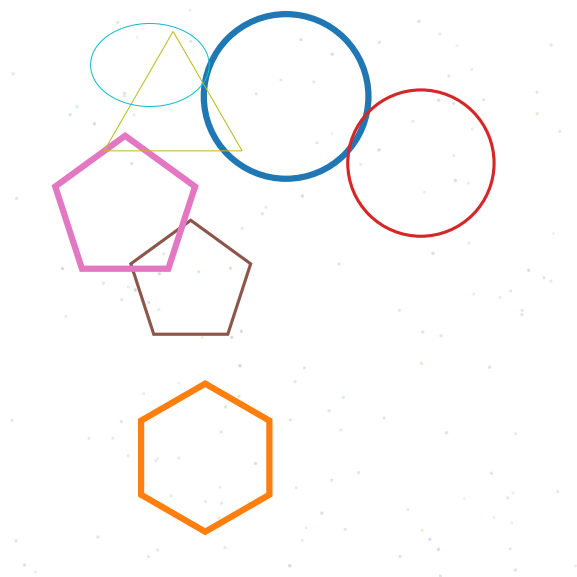[{"shape": "circle", "thickness": 3, "radius": 0.71, "center": [0.495, 0.832]}, {"shape": "hexagon", "thickness": 3, "radius": 0.64, "center": [0.355, 0.207]}, {"shape": "circle", "thickness": 1.5, "radius": 0.63, "center": [0.729, 0.717]}, {"shape": "pentagon", "thickness": 1.5, "radius": 0.55, "center": [0.33, 0.509]}, {"shape": "pentagon", "thickness": 3, "radius": 0.64, "center": [0.217, 0.637]}, {"shape": "triangle", "thickness": 0.5, "radius": 0.69, "center": [0.3, 0.807]}, {"shape": "oval", "thickness": 0.5, "radius": 0.51, "center": [0.26, 0.887]}]